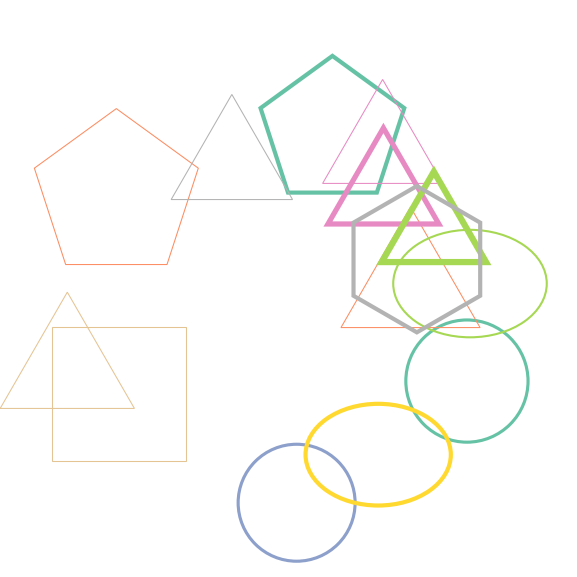[{"shape": "pentagon", "thickness": 2, "radius": 0.65, "center": [0.576, 0.771]}, {"shape": "circle", "thickness": 1.5, "radius": 0.53, "center": [0.809, 0.339]}, {"shape": "triangle", "thickness": 0.5, "radius": 0.7, "center": [0.711, 0.501]}, {"shape": "pentagon", "thickness": 0.5, "radius": 0.75, "center": [0.201, 0.662]}, {"shape": "circle", "thickness": 1.5, "radius": 0.51, "center": [0.514, 0.129]}, {"shape": "triangle", "thickness": 2.5, "radius": 0.55, "center": [0.664, 0.667]}, {"shape": "triangle", "thickness": 0.5, "radius": 0.6, "center": [0.663, 0.742]}, {"shape": "oval", "thickness": 1, "radius": 0.66, "center": [0.814, 0.508]}, {"shape": "triangle", "thickness": 3, "radius": 0.52, "center": [0.751, 0.598]}, {"shape": "oval", "thickness": 2, "radius": 0.63, "center": [0.655, 0.212]}, {"shape": "triangle", "thickness": 0.5, "radius": 0.67, "center": [0.117, 0.359]}, {"shape": "square", "thickness": 0.5, "radius": 0.58, "center": [0.207, 0.318]}, {"shape": "triangle", "thickness": 0.5, "radius": 0.61, "center": [0.401, 0.714]}, {"shape": "hexagon", "thickness": 2, "radius": 0.63, "center": [0.722, 0.55]}]